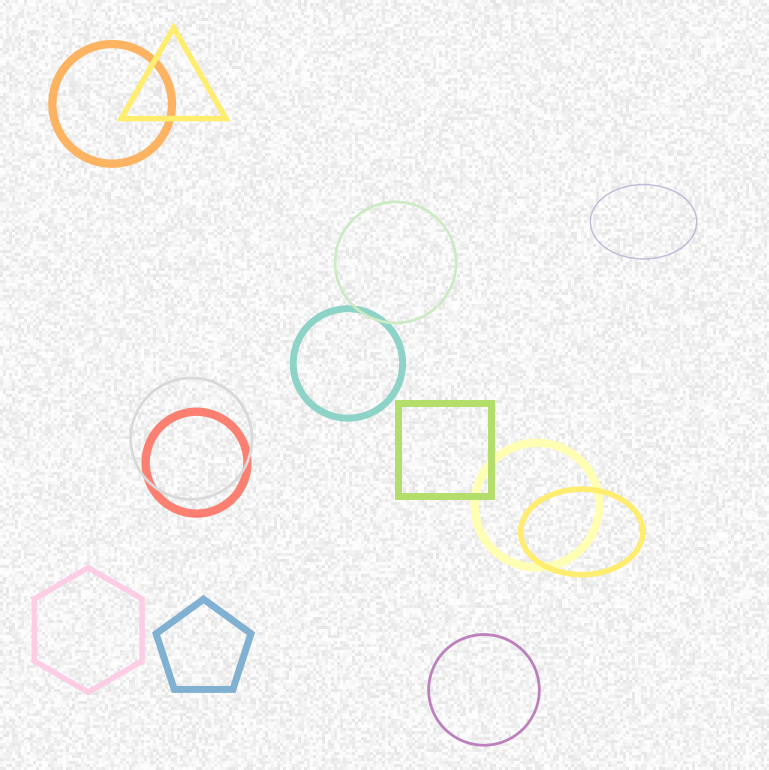[{"shape": "circle", "thickness": 2.5, "radius": 0.36, "center": [0.452, 0.528]}, {"shape": "circle", "thickness": 3, "radius": 0.41, "center": [0.697, 0.344]}, {"shape": "oval", "thickness": 0.5, "radius": 0.35, "center": [0.836, 0.712]}, {"shape": "circle", "thickness": 3, "radius": 0.33, "center": [0.255, 0.399]}, {"shape": "pentagon", "thickness": 2.5, "radius": 0.32, "center": [0.264, 0.157]}, {"shape": "circle", "thickness": 3, "radius": 0.39, "center": [0.146, 0.865]}, {"shape": "square", "thickness": 2.5, "radius": 0.3, "center": [0.577, 0.416]}, {"shape": "hexagon", "thickness": 2, "radius": 0.4, "center": [0.115, 0.182]}, {"shape": "circle", "thickness": 1, "radius": 0.39, "center": [0.249, 0.43]}, {"shape": "circle", "thickness": 1, "radius": 0.36, "center": [0.629, 0.104]}, {"shape": "circle", "thickness": 1, "radius": 0.39, "center": [0.514, 0.659]}, {"shape": "oval", "thickness": 2, "radius": 0.4, "center": [0.756, 0.309]}, {"shape": "triangle", "thickness": 2, "radius": 0.39, "center": [0.225, 0.885]}]